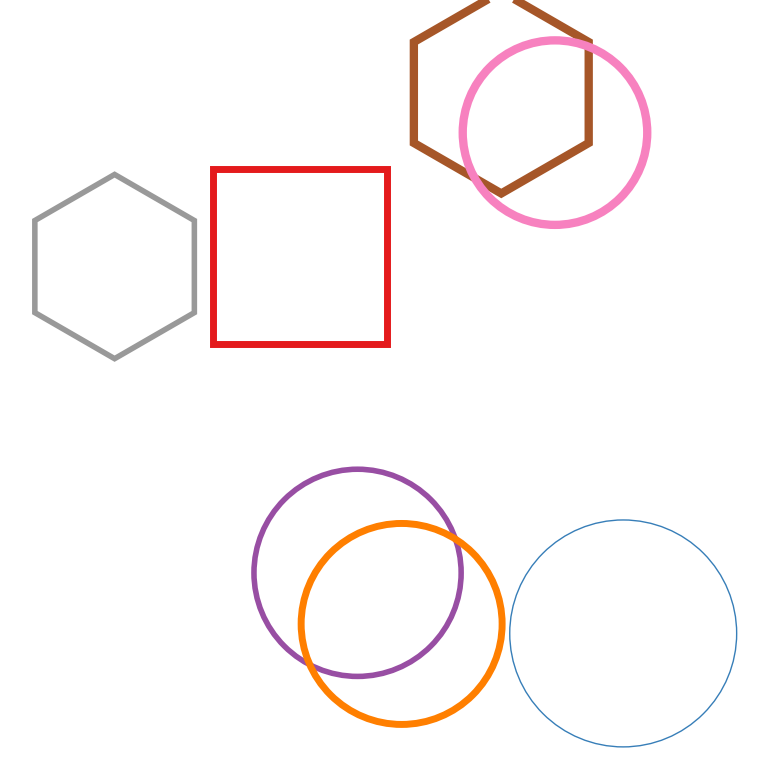[{"shape": "square", "thickness": 2.5, "radius": 0.57, "center": [0.39, 0.667]}, {"shape": "circle", "thickness": 0.5, "radius": 0.74, "center": [0.809, 0.177]}, {"shape": "circle", "thickness": 2, "radius": 0.67, "center": [0.464, 0.256]}, {"shape": "circle", "thickness": 2.5, "radius": 0.65, "center": [0.522, 0.19]}, {"shape": "hexagon", "thickness": 3, "radius": 0.66, "center": [0.651, 0.88]}, {"shape": "circle", "thickness": 3, "radius": 0.6, "center": [0.721, 0.828]}, {"shape": "hexagon", "thickness": 2, "radius": 0.6, "center": [0.149, 0.654]}]